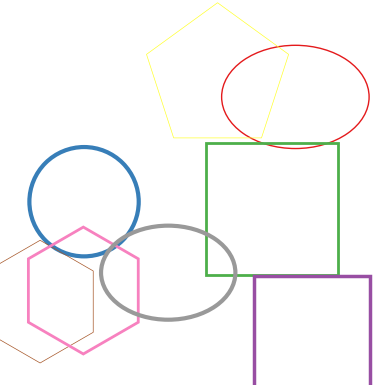[{"shape": "oval", "thickness": 1, "radius": 0.96, "center": [0.767, 0.748]}, {"shape": "circle", "thickness": 3, "radius": 0.71, "center": [0.218, 0.476]}, {"shape": "square", "thickness": 2, "radius": 0.86, "center": [0.707, 0.457]}, {"shape": "square", "thickness": 2.5, "radius": 0.75, "center": [0.811, 0.132]}, {"shape": "pentagon", "thickness": 0.5, "radius": 0.97, "center": [0.565, 0.799]}, {"shape": "hexagon", "thickness": 0.5, "radius": 0.8, "center": [0.104, 0.217]}, {"shape": "hexagon", "thickness": 2, "radius": 0.82, "center": [0.216, 0.245]}, {"shape": "oval", "thickness": 3, "radius": 0.87, "center": [0.437, 0.292]}]